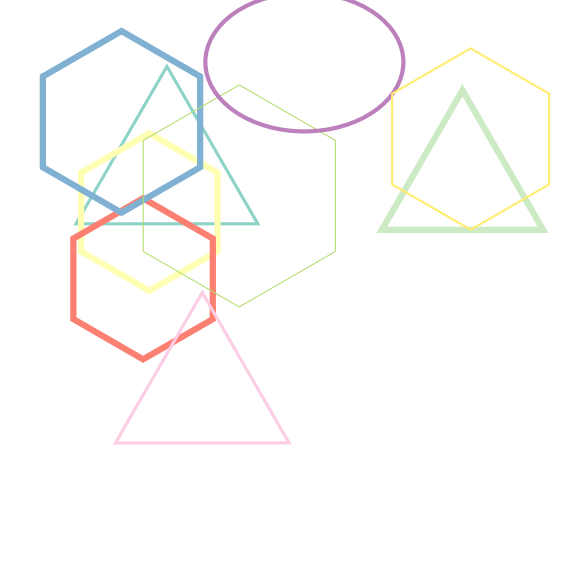[{"shape": "triangle", "thickness": 1.5, "radius": 0.91, "center": [0.289, 0.702]}, {"shape": "hexagon", "thickness": 3, "radius": 0.68, "center": [0.259, 0.632]}, {"shape": "hexagon", "thickness": 3, "radius": 0.7, "center": [0.248, 0.516]}, {"shape": "hexagon", "thickness": 3, "radius": 0.79, "center": [0.21, 0.788]}, {"shape": "hexagon", "thickness": 0.5, "radius": 0.96, "center": [0.414, 0.66]}, {"shape": "triangle", "thickness": 1.5, "radius": 0.87, "center": [0.35, 0.319]}, {"shape": "oval", "thickness": 2, "radius": 0.86, "center": [0.527, 0.892]}, {"shape": "triangle", "thickness": 3, "radius": 0.81, "center": [0.801, 0.682]}, {"shape": "hexagon", "thickness": 1, "radius": 0.78, "center": [0.815, 0.758]}]